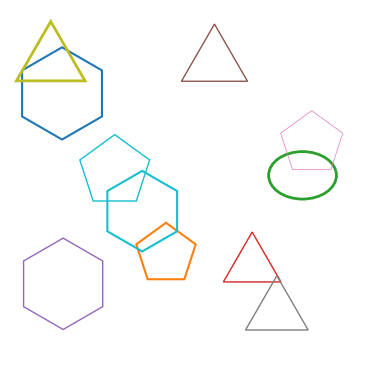[{"shape": "hexagon", "thickness": 1.5, "radius": 0.6, "center": [0.161, 0.757]}, {"shape": "pentagon", "thickness": 1.5, "radius": 0.41, "center": [0.431, 0.34]}, {"shape": "oval", "thickness": 2, "radius": 0.44, "center": [0.786, 0.545]}, {"shape": "triangle", "thickness": 1, "radius": 0.43, "center": [0.655, 0.311]}, {"shape": "hexagon", "thickness": 1, "radius": 0.59, "center": [0.164, 0.263]}, {"shape": "triangle", "thickness": 1, "radius": 0.5, "center": [0.557, 0.838]}, {"shape": "pentagon", "thickness": 0.5, "radius": 0.42, "center": [0.81, 0.628]}, {"shape": "triangle", "thickness": 1, "radius": 0.47, "center": [0.719, 0.19]}, {"shape": "triangle", "thickness": 2, "radius": 0.51, "center": [0.132, 0.841]}, {"shape": "hexagon", "thickness": 1.5, "radius": 0.52, "center": [0.369, 0.452]}, {"shape": "pentagon", "thickness": 1, "radius": 0.48, "center": [0.298, 0.555]}]